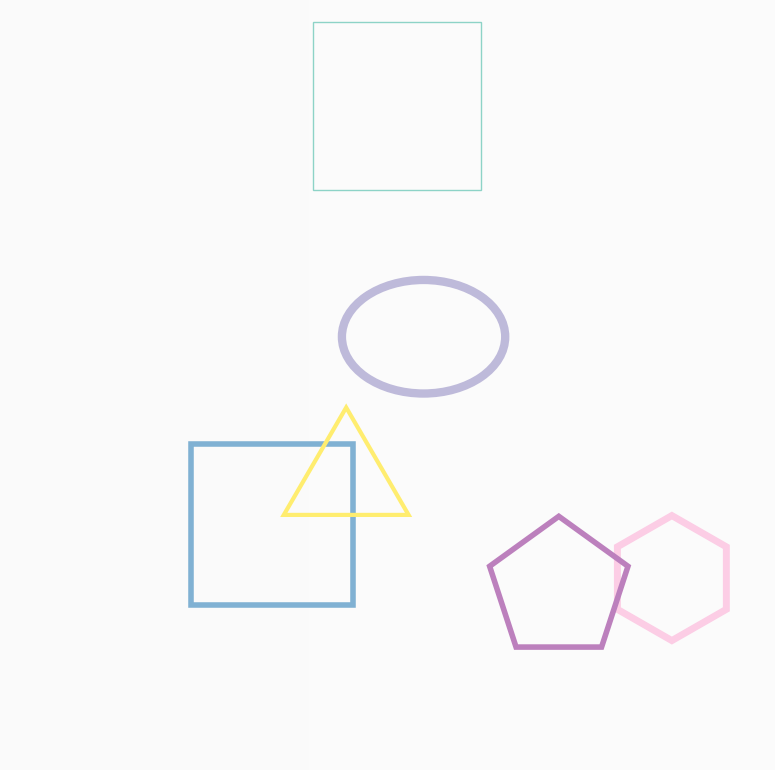[{"shape": "square", "thickness": 0.5, "radius": 0.54, "center": [0.512, 0.862]}, {"shape": "oval", "thickness": 3, "radius": 0.53, "center": [0.547, 0.563]}, {"shape": "square", "thickness": 2, "radius": 0.52, "center": [0.351, 0.319]}, {"shape": "hexagon", "thickness": 2.5, "radius": 0.41, "center": [0.867, 0.249]}, {"shape": "pentagon", "thickness": 2, "radius": 0.47, "center": [0.721, 0.236]}, {"shape": "triangle", "thickness": 1.5, "radius": 0.46, "center": [0.447, 0.378]}]